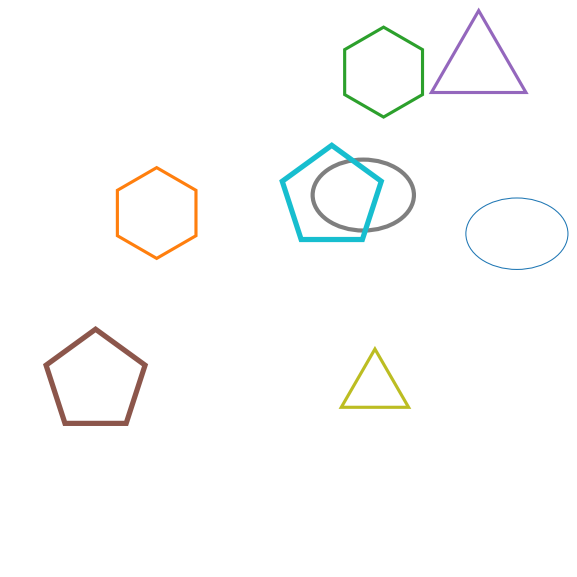[{"shape": "oval", "thickness": 0.5, "radius": 0.44, "center": [0.895, 0.594]}, {"shape": "hexagon", "thickness": 1.5, "radius": 0.39, "center": [0.271, 0.63]}, {"shape": "hexagon", "thickness": 1.5, "radius": 0.39, "center": [0.664, 0.874]}, {"shape": "triangle", "thickness": 1.5, "radius": 0.47, "center": [0.829, 0.886]}, {"shape": "pentagon", "thickness": 2.5, "radius": 0.45, "center": [0.165, 0.339]}, {"shape": "oval", "thickness": 2, "radius": 0.44, "center": [0.629, 0.661]}, {"shape": "triangle", "thickness": 1.5, "radius": 0.34, "center": [0.649, 0.328]}, {"shape": "pentagon", "thickness": 2.5, "radius": 0.45, "center": [0.574, 0.657]}]